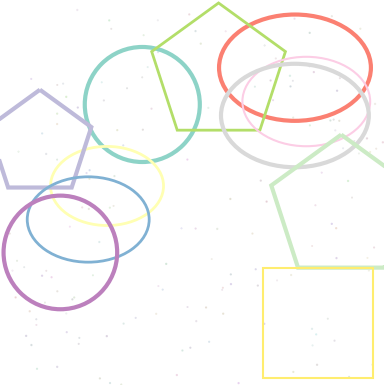[{"shape": "circle", "thickness": 3, "radius": 0.75, "center": [0.37, 0.729]}, {"shape": "oval", "thickness": 2, "radius": 0.73, "center": [0.278, 0.517]}, {"shape": "pentagon", "thickness": 3, "radius": 0.7, "center": [0.104, 0.627]}, {"shape": "oval", "thickness": 3, "radius": 0.99, "center": [0.766, 0.824]}, {"shape": "oval", "thickness": 2, "radius": 0.79, "center": [0.229, 0.43]}, {"shape": "pentagon", "thickness": 2, "radius": 0.91, "center": [0.568, 0.81]}, {"shape": "oval", "thickness": 1.5, "radius": 0.83, "center": [0.796, 0.736]}, {"shape": "oval", "thickness": 3, "radius": 0.96, "center": [0.766, 0.7]}, {"shape": "circle", "thickness": 3, "radius": 0.74, "center": [0.157, 0.344]}, {"shape": "pentagon", "thickness": 3, "radius": 0.95, "center": [0.886, 0.459]}, {"shape": "square", "thickness": 1.5, "radius": 0.71, "center": [0.827, 0.161]}]